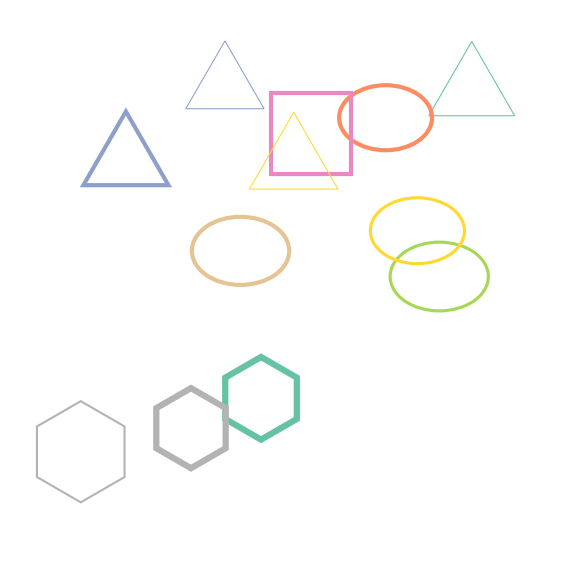[{"shape": "triangle", "thickness": 0.5, "radius": 0.43, "center": [0.817, 0.842]}, {"shape": "hexagon", "thickness": 3, "radius": 0.36, "center": [0.452, 0.309]}, {"shape": "oval", "thickness": 2, "radius": 0.4, "center": [0.668, 0.795]}, {"shape": "triangle", "thickness": 2, "radius": 0.43, "center": [0.218, 0.721]}, {"shape": "triangle", "thickness": 0.5, "radius": 0.39, "center": [0.389, 0.85]}, {"shape": "square", "thickness": 2, "radius": 0.35, "center": [0.539, 0.768]}, {"shape": "oval", "thickness": 1.5, "radius": 0.43, "center": [0.761, 0.52]}, {"shape": "oval", "thickness": 1.5, "radius": 0.41, "center": [0.723, 0.6]}, {"shape": "triangle", "thickness": 0.5, "radius": 0.44, "center": [0.509, 0.716]}, {"shape": "oval", "thickness": 2, "radius": 0.42, "center": [0.417, 0.565]}, {"shape": "hexagon", "thickness": 1, "radius": 0.44, "center": [0.14, 0.217]}, {"shape": "hexagon", "thickness": 3, "radius": 0.35, "center": [0.331, 0.258]}]